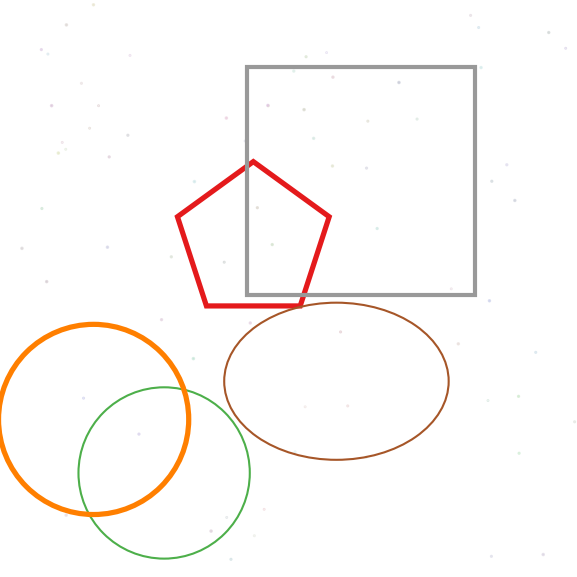[{"shape": "pentagon", "thickness": 2.5, "radius": 0.69, "center": [0.439, 0.581]}, {"shape": "circle", "thickness": 1, "radius": 0.74, "center": [0.284, 0.18]}, {"shape": "circle", "thickness": 2.5, "radius": 0.82, "center": [0.162, 0.273]}, {"shape": "oval", "thickness": 1, "radius": 0.97, "center": [0.583, 0.339]}, {"shape": "square", "thickness": 2, "radius": 0.99, "center": [0.626, 0.685]}]